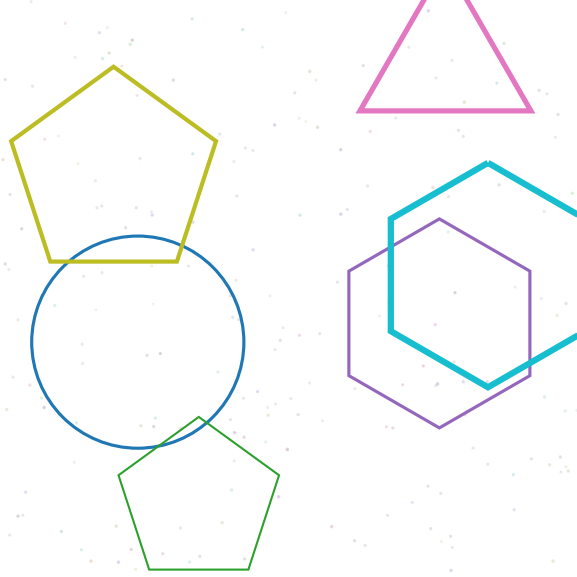[{"shape": "circle", "thickness": 1.5, "radius": 0.92, "center": [0.239, 0.407]}, {"shape": "pentagon", "thickness": 1, "radius": 0.73, "center": [0.344, 0.131]}, {"shape": "hexagon", "thickness": 1.5, "radius": 0.9, "center": [0.761, 0.439]}, {"shape": "triangle", "thickness": 2.5, "radius": 0.85, "center": [0.771, 0.893]}, {"shape": "pentagon", "thickness": 2, "radius": 0.93, "center": [0.197, 0.697]}, {"shape": "hexagon", "thickness": 3, "radius": 0.97, "center": [0.845, 0.523]}]